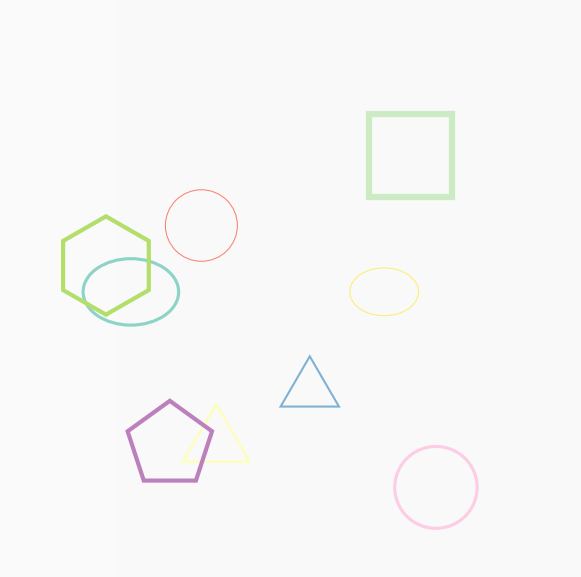[{"shape": "oval", "thickness": 1.5, "radius": 0.41, "center": [0.225, 0.494]}, {"shape": "triangle", "thickness": 1, "radius": 0.33, "center": [0.372, 0.233]}, {"shape": "circle", "thickness": 0.5, "radius": 0.31, "center": [0.346, 0.609]}, {"shape": "triangle", "thickness": 1, "radius": 0.29, "center": [0.533, 0.324]}, {"shape": "hexagon", "thickness": 2, "radius": 0.43, "center": [0.182, 0.539]}, {"shape": "circle", "thickness": 1.5, "radius": 0.35, "center": [0.75, 0.155]}, {"shape": "pentagon", "thickness": 2, "radius": 0.38, "center": [0.292, 0.229]}, {"shape": "square", "thickness": 3, "radius": 0.36, "center": [0.706, 0.73]}, {"shape": "oval", "thickness": 0.5, "radius": 0.3, "center": [0.661, 0.494]}]